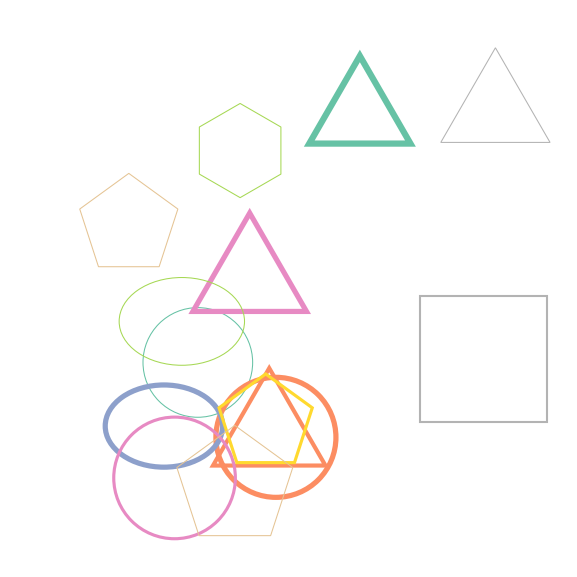[{"shape": "circle", "thickness": 0.5, "radius": 0.47, "center": [0.343, 0.372]}, {"shape": "triangle", "thickness": 3, "radius": 0.51, "center": [0.623, 0.801]}, {"shape": "circle", "thickness": 2.5, "radius": 0.52, "center": [0.478, 0.242]}, {"shape": "triangle", "thickness": 2, "radius": 0.56, "center": [0.466, 0.249]}, {"shape": "oval", "thickness": 2.5, "radius": 0.51, "center": [0.284, 0.261]}, {"shape": "circle", "thickness": 1.5, "radius": 0.53, "center": [0.302, 0.172]}, {"shape": "triangle", "thickness": 2.5, "radius": 0.57, "center": [0.432, 0.517]}, {"shape": "oval", "thickness": 0.5, "radius": 0.54, "center": [0.315, 0.443]}, {"shape": "hexagon", "thickness": 0.5, "radius": 0.41, "center": [0.416, 0.738]}, {"shape": "pentagon", "thickness": 1.5, "radius": 0.42, "center": [0.46, 0.267]}, {"shape": "pentagon", "thickness": 0.5, "radius": 0.45, "center": [0.223, 0.61]}, {"shape": "pentagon", "thickness": 0.5, "radius": 0.53, "center": [0.407, 0.157]}, {"shape": "square", "thickness": 1, "radius": 0.55, "center": [0.837, 0.377]}, {"shape": "triangle", "thickness": 0.5, "radius": 0.55, "center": [0.858, 0.807]}]